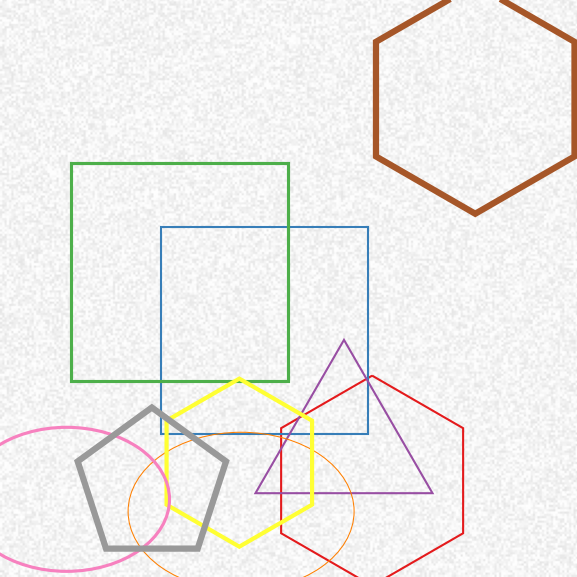[{"shape": "hexagon", "thickness": 1, "radius": 0.91, "center": [0.644, 0.167]}, {"shape": "square", "thickness": 1, "radius": 0.9, "center": [0.458, 0.427]}, {"shape": "square", "thickness": 1.5, "radius": 0.94, "center": [0.311, 0.528]}, {"shape": "triangle", "thickness": 1, "radius": 0.88, "center": [0.596, 0.234]}, {"shape": "oval", "thickness": 0.5, "radius": 0.98, "center": [0.417, 0.114]}, {"shape": "hexagon", "thickness": 2, "radius": 0.73, "center": [0.414, 0.198]}, {"shape": "hexagon", "thickness": 3, "radius": 0.99, "center": [0.823, 0.827]}, {"shape": "oval", "thickness": 1.5, "radius": 0.89, "center": [0.115, 0.135]}, {"shape": "pentagon", "thickness": 3, "radius": 0.68, "center": [0.263, 0.158]}]